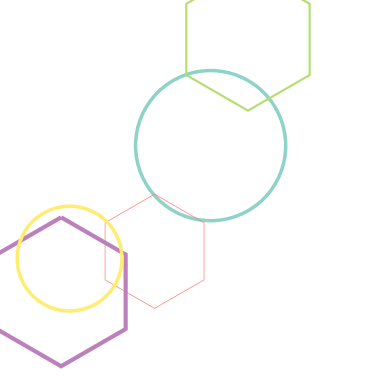[{"shape": "circle", "thickness": 2.5, "radius": 0.97, "center": [0.547, 0.622]}, {"shape": "hexagon", "thickness": 0.5, "radius": 0.74, "center": [0.401, 0.347]}, {"shape": "hexagon", "thickness": 1.5, "radius": 0.92, "center": [0.644, 0.898]}, {"shape": "hexagon", "thickness": 3, "radius": 0.97, "center": [0.159, 0.242]}, {"shape": "circle", "thickness": 2.5, "radius": 0.68, "center": [0.181, 0.328]}]